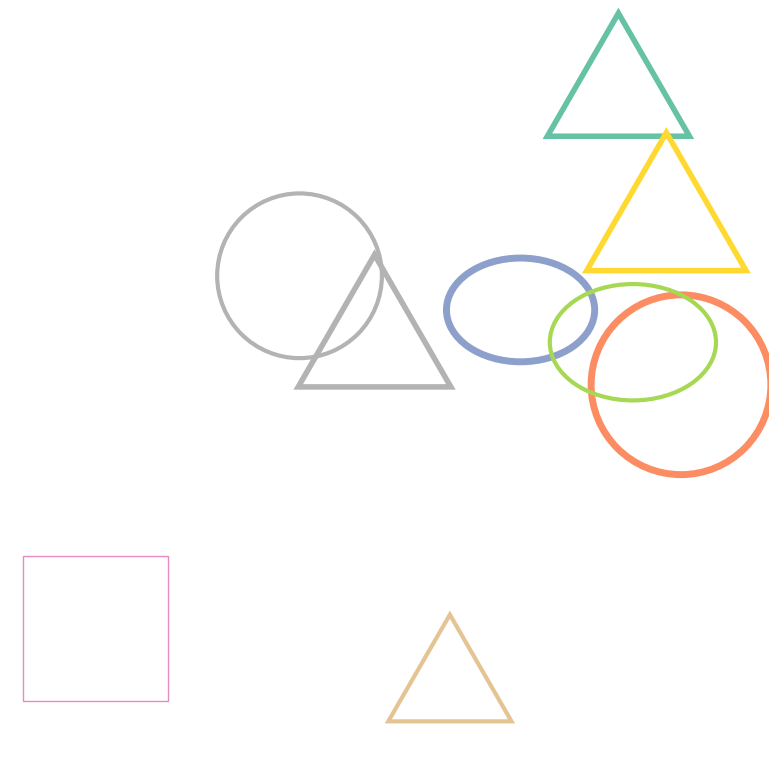[{"shape": "triangle", "thickness": 2, "radius": 0.53, "center": [0.803, 0.876]}, {"shape": "circle", "thickness": 2.5, "radius": 0.58, "center": [0.884, 0.5]}, {"shape": "oval", "thickness": 2.5, "radius": 0.48, "center": [0.676, 0.598]}, {"shape": "square", "thickness": 0.5, "radius": 0.47, "center": [0.124, 0.184]}, {"shape": "oval", "thickness": 1.5, "radius": 0.54, "center": [0.822, 0.556]}, {"shape": "triangle", "thickness": 2, "radius": 0.6, "center": [0.865, 0.708]}, {"shape": "triangle", "thickness": 1.5, "radius": 0.46, "center": [0.584, 0.109]}, {"shape": "triangle", "thickness": 2, "radius": 0.57, "center": [0.486, 0.555]}, {"shape": "circle", "thickness": 1.5, "radius": 0.53, "center": [0.389, 0.642]}]